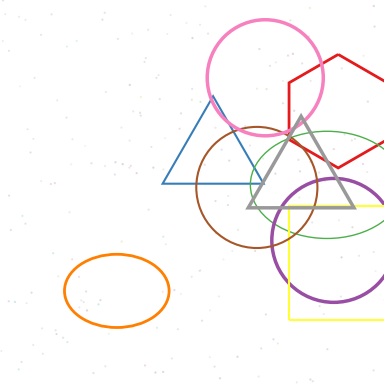[{"shape": "hexagon", "thickness": 2, "radius": 0.74, "center": [0.878, 0.711]}, {"shape": "triangle", "thickness": 1.5, "radius": 0.76, "center": [0.554, 0.599]}, {"shape": "oval", "thickness": 1, "radius": 0.99, "center": [0.849, 0.52]}, {"shape": "circle", "thickness": 2.5, "radius": 0.8, "center": [0.867, 0.376]}, {"shape": "oval", "thickness": 2, "radius": 0.68, "center": [0.303, 0.244]}, {"shape": "square", "thickness": 1.5, "radius": 0.74, "center": [0.899, 0.318]}, {"shape": "circle", "thickness": 1.5, "radius": 0.79, "center": [0.667, 0.513]}, {"shape": "circle", "thickness": 2.5, "radius": 0.75, "center": [0.689, 0.798]}, {"shape": "triangle", "thickness": 2.5, "radius": 0.79, "center": [0.782, 0.539]}]